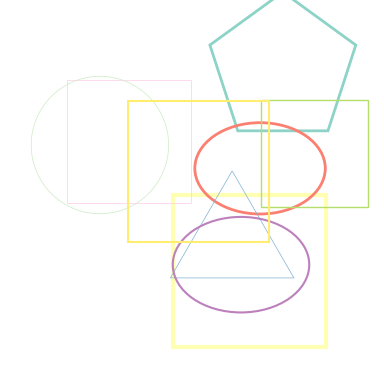[{"shape": "pentagon", "thickness": 2, "radius": 1.0, "center": [0.735, 0.821]}, {"shape": "square", "thickness": 3, "radius": 0.99, "center": [0.648, 0.296]}, {"shape": "oval", "thickness": 2, "radius": 0.85, "center": [0.675, 0.563]}, {"shape": "triangle", "thickness": 0.5, "radius": 0.93, "center": [0.603, 0.371]}, {"shape": "square", "thickness": 1, "radius": 0.69, "center": [0.817, 0.602]}, {"shape": "square", "thickness": 0.5, "radius": 0.8, "center": [0.335, 0.633]}, {"shape": "oval", "thickness": 1.5, "radius": 0.89, "center": [0.626, 0.313]}, {"shape": "circle", "thickness": 0.5, "radius": 0.89, "center": [0.26, 0.623]}, {"shape": "square", "thickness": 1.5, "radius": 0.91, "center": [0.516, 0.555]}]